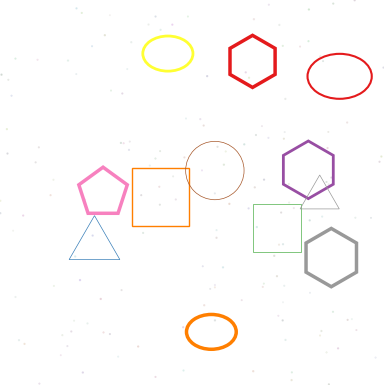[{"shape": "oval", "thickness": 1.5, "radius": 0.42, "center": [0.882, 0.802]}, {"shape": "hexagon", "thickness": 2.5, "radius": 0.34, "center": [0.656, 0.841]}, {"shape": "triangle", "thickness": 0.5, "radius": 0.38, "center": [0.245, 0.364]}, {"shape": "square", "thickness": 0.5, "radius": 0.31, "center": [0.72, 0.408]}, {"shape": "hexagon", "thickness": 2, "radius": 0.37, "center": [0.801, 0.559]}, {"shape": "square", "thickness": 1, "radius": 0.38, "center": [0.417, 0.488]}, {"shape": "oval", "thickness": 2.5, "radius": 0.32, "center": [0.549, 0.138]}, {"shape": "oval", "thickness": 2, "radius": 0.33, "center": [0.436, 0.861]}, {"shape": "circle", "thickness": 0.5, "radius": 0.38, "center": [0.558, 0.557]}, {"shape": "pentagon", "thickness": 2.5, "radius": 0.33, "center": [0.268, 0.5]}, {"shape": "triangle", "thickness": 0.5, "radius": 0.29, "center": [0.83, 0.487]}, {"shape": "hexagon", "thickness": 2.5, "radius": 0.38, "center": [0.86, 0.331]}]